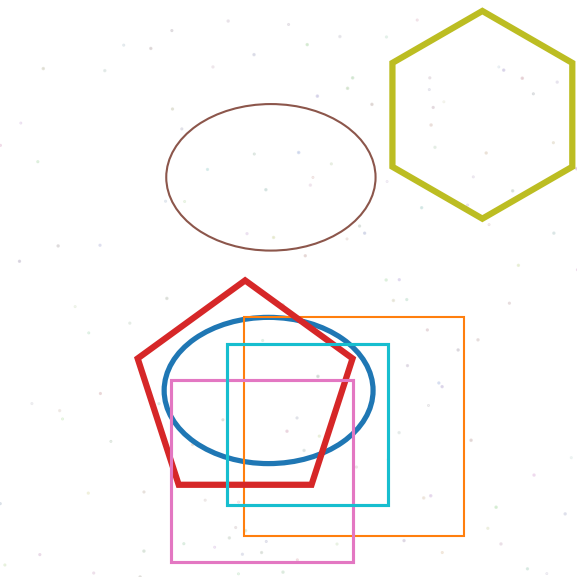[{"shape": "oval", "thickness": 2.5, "radius": 0.9, "center": [0.465, 0.323]}, {"shape": "square", "thickness": 1, "radius": 0.95, "center": [0.613, 0.26]}, {"shape": "pentagon", "thickness": 3, "radius": 0.98, "center": [0.424, 0.318]}, {"shape": "oval", "thickness": 1, "radius": 0.91, "center": [0.469, 0.692]}, {"shape": "square", "thickness": 1.5, "radius": 0.79, "center": [0.454, 0.183]}, {"shape": "hexagon", "thickness": 3, "radius": 0.9, "center": [0.835, 0.8]}, {"shape": "square", "thickness": 1.5, "radius": 0.7, "center": [0.533, 0.264]}]